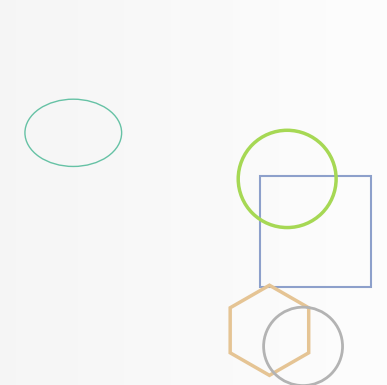[{"shape": "oval", "thickness": 1, "radius": 0.62, "center": [0.189, 0.655]}, {"shape": "square", "thickness": 1.5, "radius": 0.72, "center": [0.814, 0.398]}, {"shape": "circle", "thickness": 2.5, "radius": 0.63, "center": [0.741, 0.535]}, {"shape": "hexagon", "thickness": 2.5, "radius": 0.58, "center": [0.695, 0.142]}, {"shape": "circle", "thickness": 2, "radius": 0.51, "center": [0.782, 0.1]}]